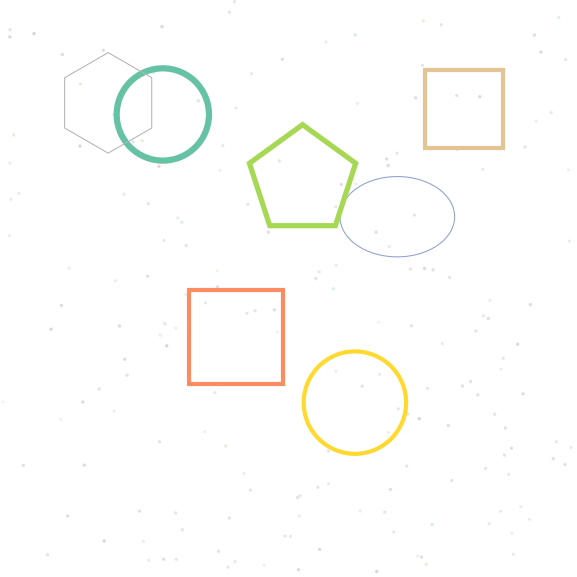[{"shape": "circle", "thickness": 3, "radius": 0.4, "center": [0.282, 0.801]}, {"shape": "square", "thickness": 2, "radius": 0.41, "center": [0.409, 0.415]}, {"shape": "oval", "thickness": 0.5, "radius": 0.5, "center": [0.688, 0.624]}, {"shape": "pentagon", "thickness": 2.5, "radius": 0.48, "center": [0.524, 0.687]}, {"shape": "circle", "thickness": 2, "radius": 0.44, "center": [0.615, 0.302]}, {"shape": "square", "thickness": 2, "radius": 0.34, "center": [0.803, 0.81]}, {"shape": "hexagon", "thickness": 0.5, "radius": 0.44, "center": [0.187, 0.821]}]